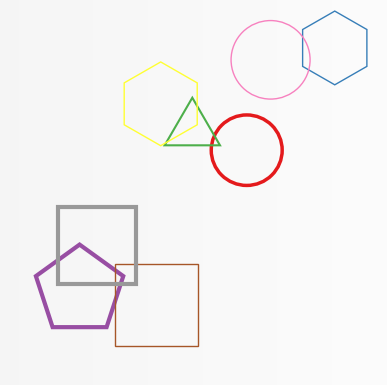[{"shape": "circle", "thickness": 2.5, "radius": 0.46, "center": [0.637, 0.61]}, {"shape": "hexagon", "thickness": 1, "radius": 0.48, "center": [0.864, 0.875]}, {"shape": "triangle", "thickness": 1.5, "radius": 0.41, "center": [0.496, 0.664]}, {"shape": "pentagon", "thickness": 3, "radius": 0.59, "center": [0.205, 0.246]}, {"shape": "hexagon", "thickness": 1, "radius": 0.54, "center": [0.415, 0.73]}, {"shape": "square", "thickness": 1, "radius": 0.53, "center": [0.403, 0.208]}, {"shape": "circle", "thickness": 1, "radius": 0.51, "center": [0.698, 0.845]}, {"shape": "square", "thickness": 3, "radius": 0.5, "center": [0.25, 0.362]}]